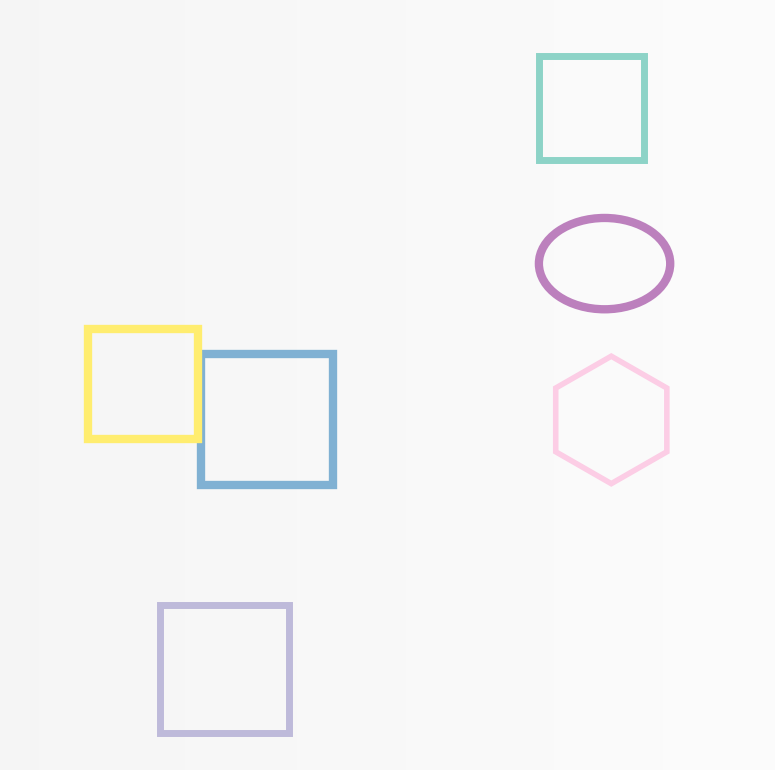[{"shape": "square", "thickness": 2.5, "radius": 0.34, "center": [0.763, 0.86]}, {"shape": "square", "thickness": 2.5, "radius": 0.42, "center": [0.289, 0.131]}, {"shape": "square", "thickness": 3, "radius": 0.43, "center": [0.345, 0.455]}, {"shape": "hexagon", "thickness": 2, "radius": 0.41, "center": [0.789, 0.455]}, {"shape": "oval", "thickness": 3, "radius": 0.42, "center": [0.78, 0.658]}, {"shape": "square", "thickness": 3, "radius": 0.36, "center": [0.185, 0.501]}]